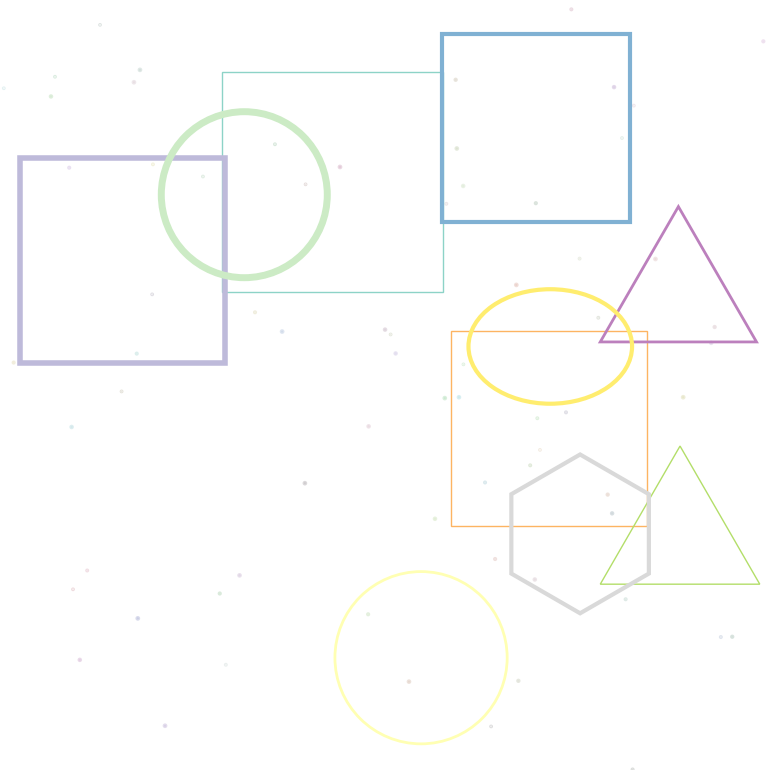[{"shape": "square", "thickness": 0.5, "radius": 0.71, "center": [0.432, 0.763]}, {"shape": "circle", "thickness": 1, "radius": 0.56, "center": [0.547, 0.146]}, {"shape": "square", "thickness": 2, "radius": 0.67, "center": [0.159, 0.661]}, {"shape": "square", "thickness": 1.5, "radius": 0.61, "center": [0.696, 0.834]}, {"shape": "square", "thickness": 0.5, "radius": 0.63, "center": [0.713, 0.443]}, {"shape": "triangle", "thickness": 0.5, "radius": 0.6, "center": [0.883, 0.301]}, {"shape": "hexagon", "thickness": 1.5, "radius": 0.52, "center": [0.753, 0.307]}, {"shape": "triangle", "thickness": 1, "radius": 0.59, "center": [0.881, 0.615]}, {"shape": "circle", "thickness": 2.5, "radius": 0.54, "center": [0.317, 0.747]}, {"shape": "oval", "thickness": 1.5, "radius": 0.53, "center": [0.715, 0.55]}]